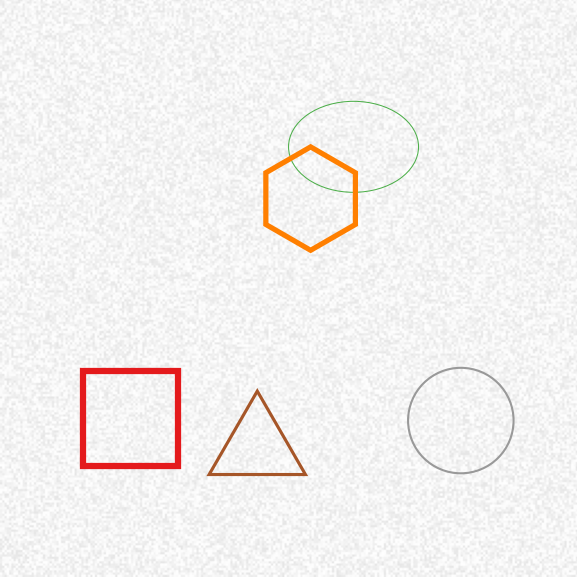[{"shape": "square", "thickness": 3, "radius": 0.41, "center": [0.226, 0.274]}, {"shape": "oval", "thickness": 0.5, "radius": 0.56, "center": [0.612, 0.745]}, {"shape": "hexagon", "thickness": 2.5, "radius": 0.45, "center": [0.538, 0.655]}, {"shape": "triangle", "thickness": 1.5, "radius": 0.48, "center": [0.446, 0.226]}, {"shape": "circle", "thickness": 1, "radius": 0.46, "center": [0.798, 0.271]}]